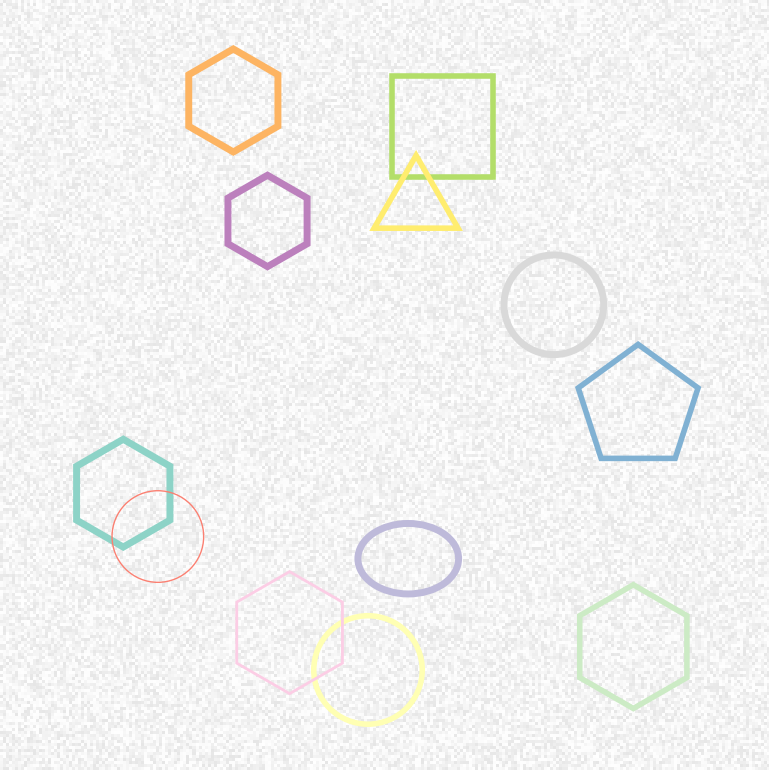[{"shape": "hexagon", "thickness": 2.5, "radius": 0.35, "center": [0.16, 0.36]}, {"shape": "circle", "thickness": 2, "radius": 0.35, "center": [0.478, 0.13]}, {"shape": "oval", "thickness": 2.5, "radius": 0.33, "center": [0.53, 0.274]}, {"shape": "circle", "thickness": 0.5, "radius": 0.3, "center": [0.205, 0.303]}, {"shape": "pentagon", "thickness": 2, "radius": 0.41, "center": [0.829, 0.471]}, {"shape": "hexagon", "thickness": 2.5, "radius": 0.33, "center": [0.303, 0.87]}, {"shape": "square", "thickness": 2, "radius": 0.33, "center": [0.574, 0.836]}, {"shape": "hexagon", "thickness": 1, "radius": 0.4, "center": [0.376, 0.178]}, {"shape": "circle", "thickness": 2.5, "radius": 0.32, "center": [0.719, 0.604]}, {"shape": "hexagon", "thickness": 2.5, "radius": 0.3, "center": [0.347, 0.713]}, {"shape": "hexagon", "thickness": 2, "radius": 0.4, "center": [0.822, 0.16]}, {"shape": "triangle", "thickness": 2, "radius": 0.31, "center": [0.54, 0.735]}]